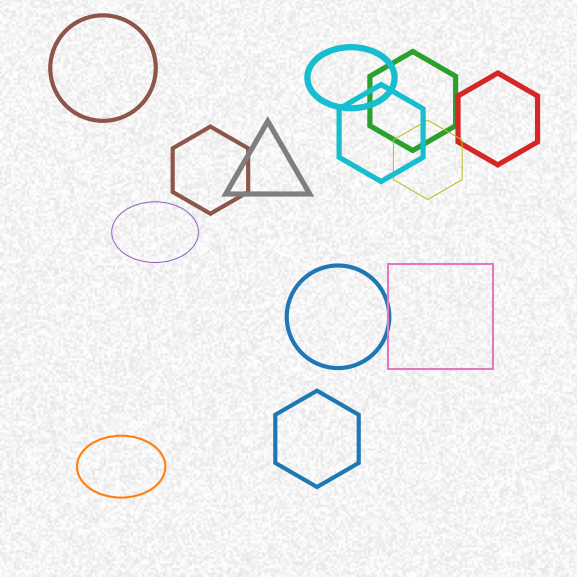[{"shape": "circle", "thickness": 2, "radius": 0.44, "center": [0.585, 0.451]}, {"shape": "hexagon", "thickness": 2, "radius": 0.42, "center": [0.549, 0.239]}, {"shape": "oval", "thickness": 1, "radius": 0.38, "center": [0.21, 0.191]}, {"shape": "hexagon", "thickness": 2.5, "radius": 0.43, "center": [0.715, 0.824]}, {"shape": "hexagon", "thickness": 2.5, "radius": 0.4, "center": [0.862, 0.793]}, {"shape": "oval", "thickness": 0.5, "radius": 0.38, "center": [0.269, 0.597]}, {"shape": "hexagon", "thickness": 2, "radius": 0.38, "center": [0.364, 0.705]}, {"shape": "circle", "thickness": 2, "radius": 0.46, "center": [0.178, 0.881]}, {"shape": "square", "thickness": 1, "radius": 0.45, "center": [0.763, 0.451]}, {"shape": "triangle", "thickness": 2.5, "radius": 0.42, "center": [0.464, 0.705]}, {"shape": "hexagon", "thickness": 0.5, "radius": 0.34, "center": [0.741, 0.722]}, {"shape": "hexagon", "thickness": 2.5, "radius": 0.42, "center": [0.66, 0.769]}, {"shape": "oval", "thickness": 3, "radius": 0.38, "center": [0.608, 0.865]}]